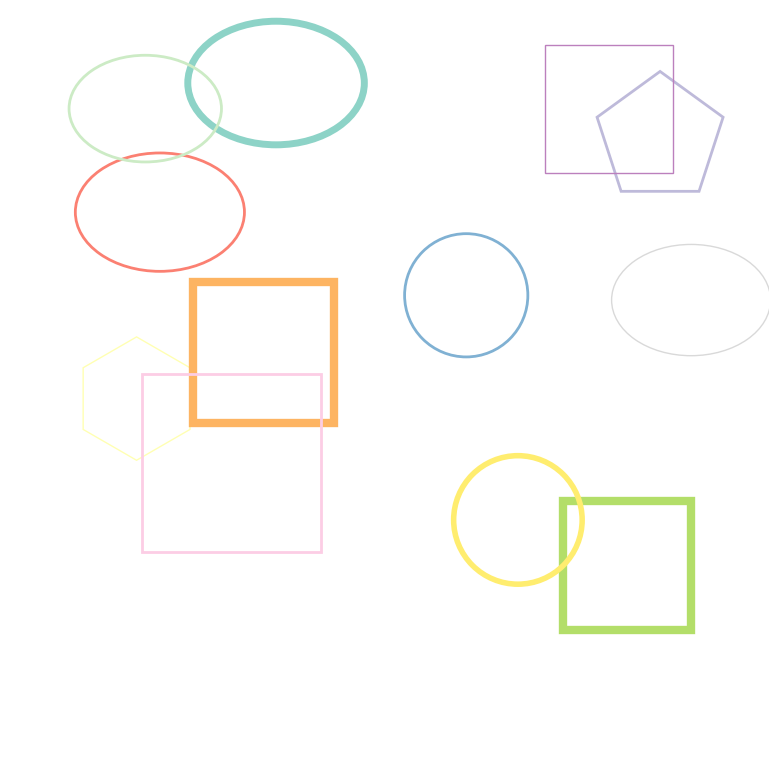[{"shape": "oval", "thickness": 2.5, "radius": 0.57, "center": [0.359, 0.892]}, {"shape": "hexagon", "thickness": 0.5, "radius": 0.4, "center": [0.177, 0.482]}, {"shape": "pentagon", "thickness": 1, "radius": 0.43, "center": [0.857, 0.821]}, {"shape": "oval", "thickness": 1, "radius": 0.55, "center": [0.208, 0.724]}, {"shape": "circle", "thickness": 1, "radius": 0.4, "center": [0.605, 0.616]}, {"shape": "square", "thickness": 3, "radius": 0.46, "center": [0.342, 0.543]}, {"shape": "square", "thickness": 3, "radius": 0.42, "center": [0.814, 0.266]}, {"shape": "square", "thickness": 1, "radius": 0.58, "center": [0.301, 0.399]}, {"shape": "oval", "thickness": 0.5, "radius": 0.52, "center": [0.897, 0.61]}, {"shape": "square", "thickness": 0.5, "radius": 0.42, "center": [0.791, 0.859]}, {"shape": "oval", "thickness": 1, "radius": 0.49, "center": [0.189, 0.859]}, {"shape": "circle", "thickness": 2, "radius": 0.42, "center": [0.673, 0.325]}]